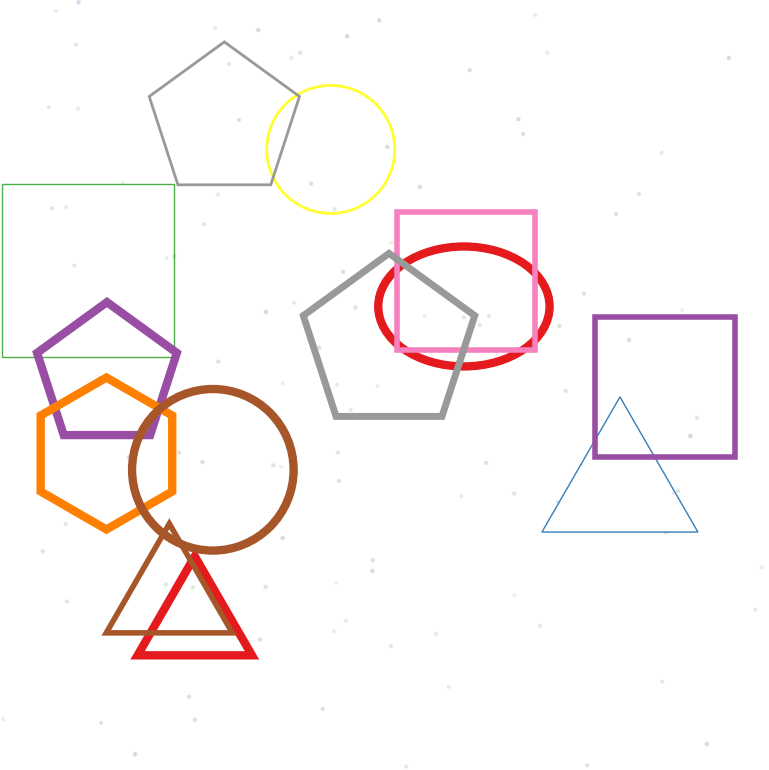[{"shape": "oval", "thickness": 3, "radius": 0.56, "center": [0.602, 0.602]}, {"shape": "triangle", "thickness": 3, "radius": 0.43, "center": [0.253, 0.192]}, {"shape": "triangle", "thickness": 0.5, "radius": 0.58, "center": [0.805, 0.368]}, {"shape": "square", "thickness": 0.5, "radius": 0.56, "center": [0.114, 0.649]}, {"shape": "pentagon", "thickness": 3, "radius": 0.48, "center": [0.139, 0.512]}, {"shape": "square", "thickness": 2, "radius": 0.45, "center": [0.863, 0.497]}, {"shape": "hexagon", "thickness": 3, "radius": 0.49, "center": [0.138, 0.411]}, {"shape": "circle", "thickness": 1, "radius": 0.42, "center": [0.43, 0.806]}, {"shape": "circle", "thickness": 3, "radius": 0.52, "center": [0.276, 0.39]}, {"shape": "triangle", "thickness": 2, "radius": 0.47, "center": [0.22, 0.225]}, {"shape": "square", "thickness": 2, "radius": 0.45, "center": [0.605, 0.635]}, {"shape": "pentagon", "thickness": 2.5, "radius": 0.59, "center": [0.505, 0.554]}, {"shape": "pentagon", "thickness": 1, "radius": 0.51, "center": [0.291, 0.843]}]